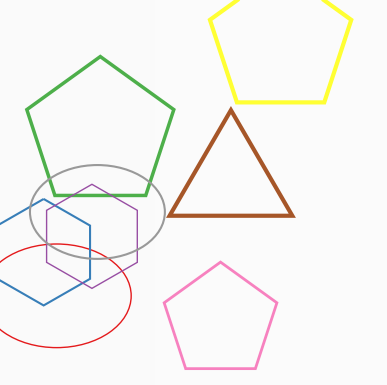[{"shape": "oval", "thickness": 1, "radius": 0.96, "center": [0.146, 0.232]}, {"shape": "hexagon", "thickness": 1.5, "radius": 0.69, "center": [0.113, 0.345]}, {"shape": "pentagon", "thickness": 2.5, "radius": 1.0, "center": [0.259, 0.654]}, {"shape": "hexagon", "thickness": 1, "radius": 0.68, "center": [0.237, 0.386]}, {"shape": "pentagon", "thickness": 3, "radius": 0.96, "center": [0.724, 0.889]}, {"shape": "triangle", "thickness": 3, "radius": 0.91, "center": [0.596, 0.531]}, {"shape": "pentagon", "thickness": 2, "radius": 0.76, "center": [0.569, 0.166]}, {"shape": "oval", "thickness": 1.5, "radius": 0.87, "center": [0.251, 0.449]}]